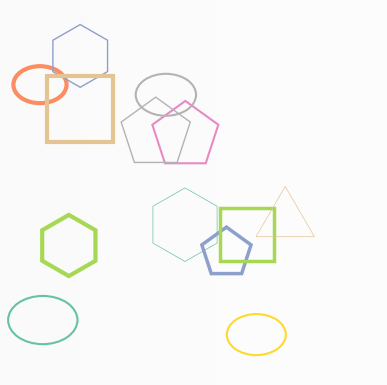[{"shape": "oval", "thickness": 1.5, "radius": 0.45, "center": [0.11, 0.169]}, {"shape": "hexagon", "thickness": 0.5, "radius": 0.48, "center": [0.477, 0.416]}, {"shape": "oval", "thickness": 3, "radius": 0.34, "center": [0.103, 0.78]}, {"shape": "pentagon", "thickness": 2.5, "radius": 0.33, "center": [0.584, 0.343]}, {"shape": "hexagon", "thickness": 1, "radius": 0.41, "center": [0.207, 0.855]}, {"shape": "pentagon", "thickness": 1.5, "radius": 0.45, "center": [0.478, 0.648]}, {"shape": "hexagon", "thickness": 3, "radius": 0.4, "center": [0.178, 0.362]}, {"shape": "square", "thickness": 2.5, "radius": 0.35, "center": [0.637, 0.392]}, {"shape": "oval", "thickness": 1.5, "radius": 0.38, "center": [0.661, 0.131]}, {"shape": "square", "thickness": 3, "radius": 0.43, "center": [0.206, 0.717]}, {"shape": "triangle", "thickness": 0.5, "radius": 0.44, "center": [0.736, 0.429]}, {"shape": "pentagon", "thickness": 1, "radius": 0.47, "center": [0.402, 0.654]}, {"shape": "oval", "thickness": 1.5, "radius": 0.39, "center": [0.428, 0.754]}]